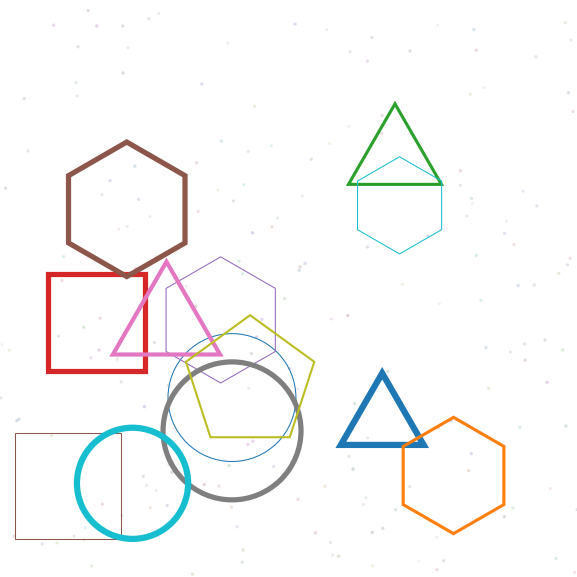[{"shape": "triangle", "thickness": 3, "radius": 0.41, "center": [0.662, 0.27]}, {"shape": "circle", "thickness": 0.5, "radius": 0.55, "center": [0.402, 0.311]}, {"shape": "hexagon", "thickness": 1.5, "radius": 0.5, "center": [0.785, 0.176]}, {"shape": "triangle", "thickness": 1.5, "radius": 0.46, "center": [0.684, 0.726]}, {"shape": "square", "thickness": 2.5, "radius": 0.42, "center": [0.167, 0.441]}, {"shape": "hexagon", "thickness": 0.5, "radius": 0.55, "center": [0.382, 0.445]}, {"shape": "square", "thickness": 0.5, "radius": 0.46, "center": [0.118, 0.157]}, {"shape": "hexagon", "thickness": 2.5, "radius": 0.58, "center": [0.22, 0.637]}, {"shape": "triangle", "thickness": 2, "radius": 0.54, "center": [0.288, 0.439]}, {"shape": "circle", "thickness": 2.5, "radius": 0.6, "center": [0.402, 0.253]}, {"shape": "pentagon", "thickness": 1, "radius": 0.58, "center": [0.433, 0.337]}, {"shape": "circle", "thickness": 3, "radius": 0.48, "center": [0.229, 0.162]}, {"shape": "hexagon", "thickness": 0.5, "radius": 0.42, "center": [0.692, 0.644]}]